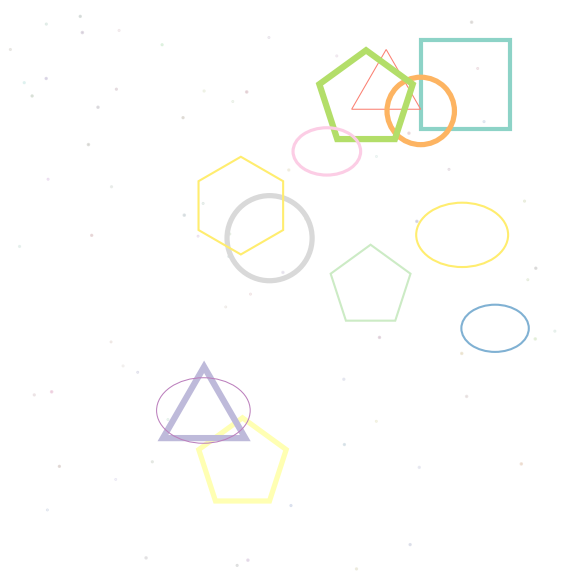[{"shape": "square", "thickness": 2, "radius": 0.39, "center": [0.806, 0.853]}, {"shape": "pentagon", "thickness": 2.5, "radius": 0.4, "center": [0.42, 0.196]}, {"shape": "triangle", "thickness": 3, "radius": 0.41, "center": [0.353, 0.282]}, {"shape": "triangle", "thickness": 0.5, "radius": 0.34, "center": [0.669, 0.844]}, {"shape": "oval", "thickness": 1, "radius": 0.29, "center": [0.857, 0.431]}, {"shape": "circle", "thickness": 2.5, "radius": 0.29, "center": [0.729, 0.807]}, {"shape": "pentagon", "thickness": 3, "radius": 0.42, "center": [0.634, 0.827]}, {"shape": "oval", "thickness": 1.5, "radius": 0.29, "center": [0.566, 0.737]}, {"shape": "circle", "thickness": 2.5, "radius": 0.37, "center": [0.467, 0.587]}, {"shape": "oval", "thickness": 0.5, "radius": 0.41, "center": [0.352, 0.288]}, {"shape": "pentagon", "thickness": 1, "radius": 0.36, "center": [0.642, 0.503]}, {"shape": "oval", "thickness": 1, "radius": 0.4, "center": [0.8, 0.592]}, {"shape": "hexagon", "thickness": 1, "radius": 0.42, "center": [0.417, 0.643]}]